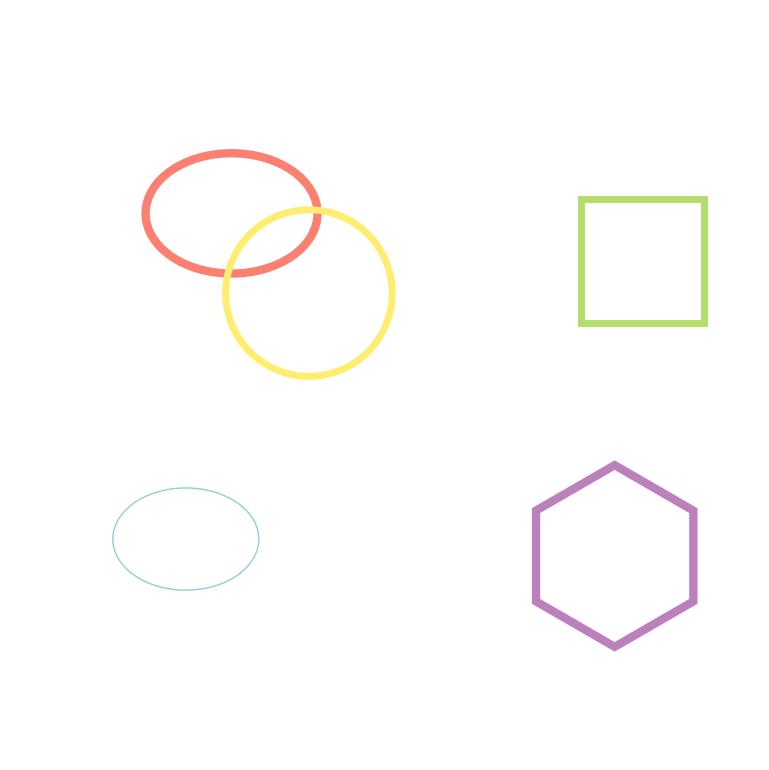[{"shape": "oval", "thickness": 0.5, "radius": 0.47, "center": [0.241, 0.3]}, {"shape": "oval", "thickness": 3, "radius": 0.56, "center": [0.301, 0.723]}, {"shape": "square", "thickness": 2.5, "radius": 0.4, "center": [0.834, 0.661]}, {"shape": "hexagon", "thickness": 3, "radius": 0.59, "center": [0.798, 0.278]}, {"shape": "circle", "thickness": 2.5, "radius": 0.54, "center": [0.401, 0.619]}]